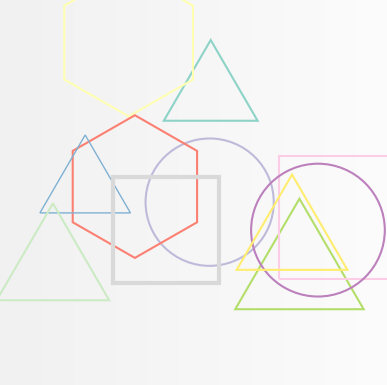[{"shape": "triangle", "thickness": 1.5, "radius": 0.7, "center": [0.544, 0.756]}, {"shape": "hexagon", "thickness": 1.5, "radius": 0.96, "center": [0.332, 0.889]}, {"shape": "circle", "thickness": 1.5, "radius": 0.83, "center": [0.541, 0.475]}, {"shape": "hexagon", "thickness": 1.5, "radius": 0.93, "center": [0.348, 0.515]}, {"shape": "triangle", "thickness": 1, "radius": 0.67, "center": [0.22, 0.514]}, {"shape": "triangle", "thickness": 1.5, "radius": 0.96, "center": [0.773, 0.293]}, {"shape": "square", "thickness": 1.5, "radius": 0.8, "center": [0.879, 0.434]}, {"shape": "square", "thickness": 3, "radius": 0.68, "center": [0.429, 0.403]}, {"shape": "circle", "thickness": 1.5, "radius": 0.86, "center": [0.821, 0.402]}, {"shape": "triangle", "thickness": 1.5, "radius": 0.84, "center": [0.137, 0.304]}, {"shape": "triangle", "thickness": 1.5, "radius": 0.82, "center": [0.754, 0.382]}]